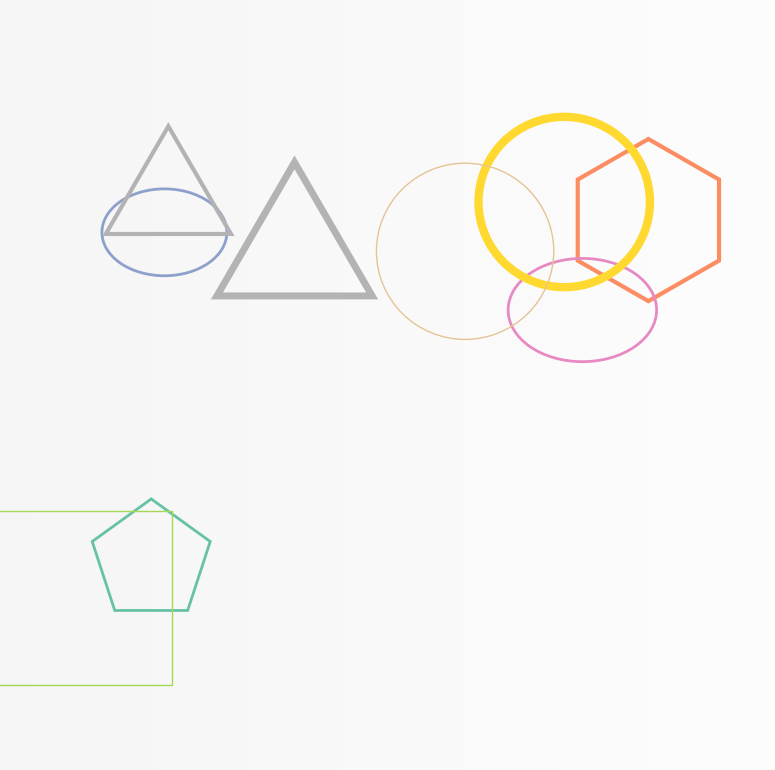[{"shape": "pentagon", "thickness": 1, "radius": 0.4, "center": [0.195, 0.272]}, {"shape": "hexagon", "thickness": 1.5, "radius": 0.53, "center": [0.837, 0.714]}, {"shape": "oval", "thickness": 1, "radius": 0.4, "center": [0.212, 0.698]}, {"shape": "oval", "thickness": 1, "radius": 0.48, "center": [0.751, 0.597]}, {"shape": "square", "thickness": 0.5, "radius": 0.56, "center": [0.109, 0.224]}, {"shape": "circle", "thickness": 3, "radius": 0.55, "center": [0.728, 0.738]}, {"shape": "circle", "thickness": 0.5, "radius": 0.57, "center": [0.6, 0.674]}, {"shape": "triangle", "thickness": 1.5, "radius": 0.47, "center": [0.217, 0.743]}, {"shape": "triangle", "thickness": 2.5, "radius": 0.58, "center": [0.38, 0.674]}]